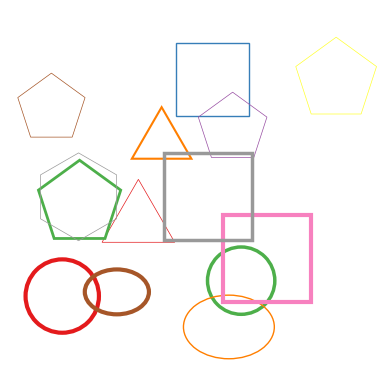[{"shape": "triangle", "thickness": 0.5, "radius": 0.54, "center": [0.359, 0.425]}, {"shape": "circle", "thickness": 3, "radius": 0.48, "center": [0.162, 0.231]}, {"shape": "square", "thickness": 1, "radius": 0.48, "center": [0.551, 0.793]}, {"shape": "pentagon", "thickness": 2, "radius": 0.56, "center": [0.207, 0.471]}, {"shape": "circle", "thickness": 2.5, "radius": 0.44, "center": [0.626, 0.271]}, {"shape": "pentagon", "thickness": 0.5, "radius": 0.47, "center": [0.604, 0.667]}, {"shape": "oval", "thickness": 1, "radius": 0.59, "center": [0.595, 0.151]}, {"shape": "triangle", "thickness": 1.5, "radius": 0.45, "center": [0.42, 0.632]}, {"shape": "pentagon", "thickness": 0.5, "radius": 0.55, "center": [0.873, 0.793]}, {"shape": "oval", "thickness": 3, "radius": 0.42, "center": [0.304, 0.242]}, {"shape": "pentagon", "thickness": 0.5, "radius": 0.46, "center": [0.134, 0.718]}, {"shape": "square", "thickness": 3, "radius": 0.57, "center": [0.693, 0.33]}, {"shape": "square", "thickness": 2.5, "radius": 0.57, "center": [0.541, 0.49]}, {"shape": "hexagon", "thickness": 0.5, "radius": 0.57, "center": [0.204, 0.489]}]